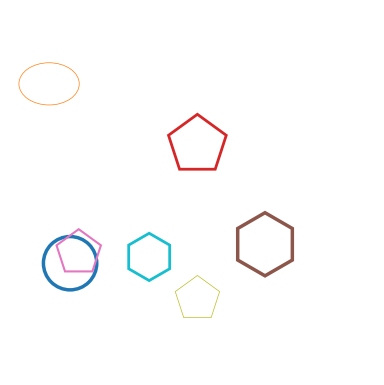[{"shape": "circle", "thickness": 2.5, "radius": 0.35, "center": [0.182, 0.316]}, {"shape": "oval", "thickness": 0.5, "radius": 0.39, "center": [0.127, 0.782]}, {"shape": "pentagon", "thickness": 2, "radius": 0.39, "center": [0.513, 0.624]}, {"shape": "hexagon", "thickness": 2.5, "radius": 0.41, "center": [0.688, 0.366]}, {"shape": "pentagon", "thickness": 1.5, "radius": 0.3, "center": [0.204, 0.344]}, {"shape": "pentagon", "thickness": 0.5, "radius": 0.3, "center": [0.513, 0.224]}, {"shape": "hexagon", "thickness": 2, "radius": 0.31, "center": [0.388, 0.333]}]